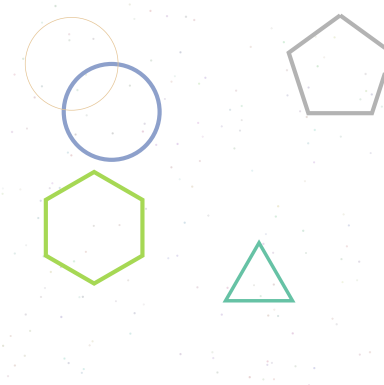[{"shape": "triangle", "thickness": 2.5, "radius": 0.5, "center": [0.673, 0.269]}, {"shape": "circle", "thickness": 3, "radius": 0.62, "center": [0.29, 0.709]}, {"shape": "hexagon", "thickness": 3, "radius": 0.72, "center": [0.245, 0.408]}, {"shape": "circle", "thickness": 0.5, "radius": 0.6, "center": [0.186, 0.834]}, {"shape": "pentagon", "thickness": 3, "radius": 0.7, "center": [0.884, 0.82]}]